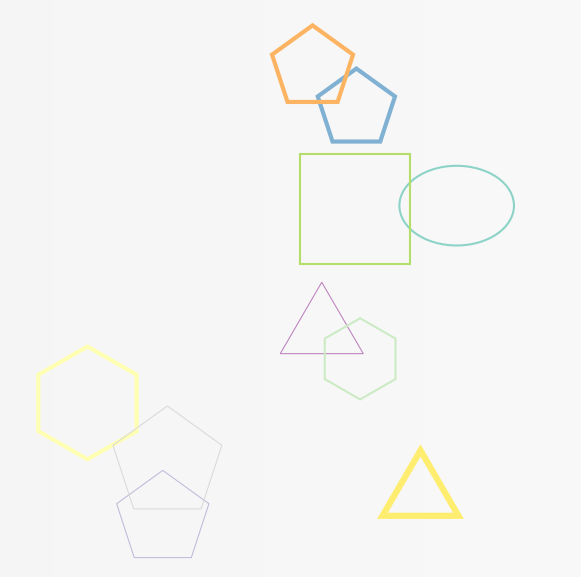[{"shape": "oval", "thickness": 1, "radius": 0.49, "center": [0.786, 0.643]}, {"shape": "hexagon", "thickness": 2, "radius": 0.49, "center": [0.151, 0.301]}, {"shape": "pentagon", "thickness": 0.5, "radius": 0.42, "center": [0.28, 0.101]}, {"shape": "pentagon", "thickness": 2, "radius": 0.35, "center": [0.613, 0.811]}, {"shape": "pentagon", "thickness": 2, "radius": 0.37, "center": [0.538, 0.882]}, {"shape": "square", "thickness": 1, "radius": 0.48, "center": [0.611, 0.637]}, {"shape": "pentagon", "thickness": 0.5, "radius": 0.49, "center": [0.288, 0.198]}, {"shape": "triangle", "thickness": 0.5, "radius": 0.41, "center": [0.554, 0.428]}, {"shape": "hexagon", "thickness": 1, "radius": 0.35, "center": [0.62, 0.378]}, {"shape": "triangle", "thickness": 3, "radius": 0.38, "center": [0.723, 0.144]}]